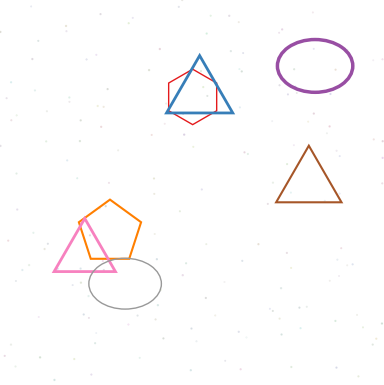[{"shape": "hexagon", "thickness": 1, "radius": 0.36, "center": [0.5, 0.748]}, {"shape": "triangle", "thickness": 2, "radius": 0.5, "center": [0.519, 0.756]}, {"shape": "oval", "thickness": 2.5, "radius": 0.49, "center": [0.818, 0.829]}, {"shape": "pentagon", "thickness": 1.5, "radius": 0.42, "center": [0.286, 0.397]}, {"shape": "triangle", "thickness": 1.5, "radius": 0.49, "center": [0.802, 0.524]}, {"shape": "triangle", "thickness": 2, "radius": 0.46, "center": [0.22, 0.341]}, {"shape": "oval", "thickness": 1, "radius": 0.47, "center": [0.325, 0.263]}]